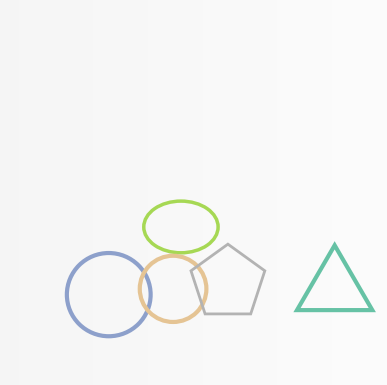[{"shape": "triangle", "thickness": 3, "radius": 0.56, "center": [0.864, 0.251]}, {"shape": "circle", "thickness": 3, "radius": 0.54, "center": [0.281, 0.235]}, {"shape": "oval", "thickness": 2.5, "radius": 0.48, "center": [0.467, 0.411]}, {"shape": "circle", "thickness": 3, "radius": 0.43, "center": [0.447, 0.25]}, {"shape": "pentagon", "thickness": 2, "radius": 0.5, "center": [0.588, 0.266]}]